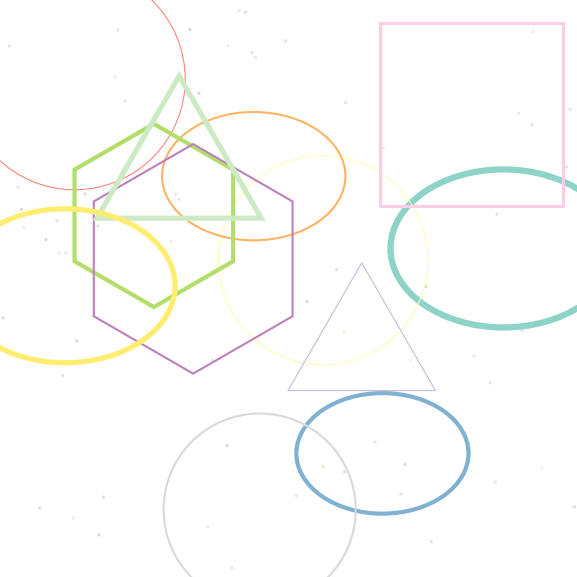[{"shape": "oval", "thickness": 3, "radius": 0.98, "center": [0.872, 0.569]}, {"shape": "circle", "thickness": 0.5, "radius": 0.91, "center": [0.56, 0.549]}, {"shape": "triangle", "thickness": 0.5, "radius": 0.74, "center": [0.626, 0.396]}, {"shape": "circle", "thickness": 0.5, "radius": 0.96, "center": [0.129, 0.862]}, {"shape": "oval", "thickness": 2, "radius": 0.75, "center": [0.662, 0.214]}, {"shape": "oval", "thickness": 1, "radius": 0.79, "center": [0.439, 0.694]}, {"shape": "hexagon", "thickness": 2, "radius": 0.79, "center": [0.266, 0.626]}, {"shape": "square", "thickness": 1.5, "radius": 0.79, "center": [0.816, 0.801]}, {"shape": "circle", "thickness": 1, "radius": 0.83, "center": [0.45, 0.117]}, {"shape": "hexagon", "thickness": 1, "radius": 0.99, "center": [0.334, 0.551]}, {"shape": "triangle", "thickness": 2.5, "radius": 0.82, "center": [0.31, 0.703]}, {"shape": "oval", "thickness": 2.5, "radius": 0.95, "center": [0.113, 0.504]}]